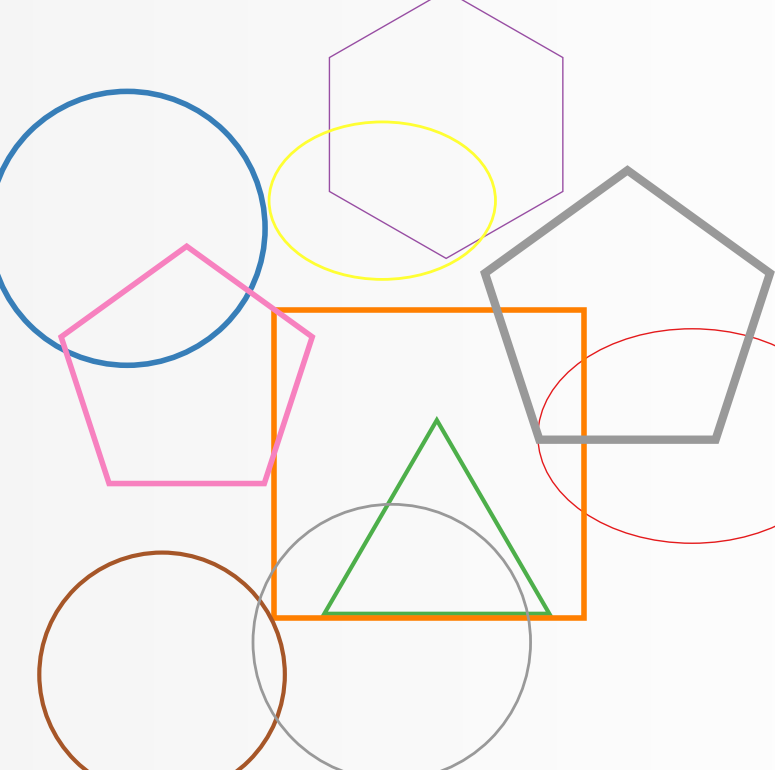[{"shape": "oval", "thickness": 0.5, "radius": 0.99, "center": [0.893, 0.434]}, {"shape": "circle", "thickness": 2, "radius": 0.89, "center": [0.164, 0.703]}, {"shape": "triangle", "thickness": 1.5, "radius": 0.84, "center": [0.564, 0.287]}, {"shape": "hexagon", "thickness": 0.5, "radius": 0.87, "center": [0.576, 0.838]}, {"shape": "square", "thickness": 2, "radius": 1.0, "center": [0.554, 0.398]}, {"shape": "oval", "thickness": 1, "radius": 0.73, "center": [0.493, 0.739]}, {"shape": "circle", "thickness": 1.5, "radius": 0.79, "center": [0.209, 0.124]}, {"shape": "pentagon", "thickness": 2, "radius": 0.85, "center": [0.241, 0.51]}, {"shape": "pentagon", "thickness": 3, "radius": 0.97, "center": [0.81, 0.585]}, {"shape": "circle", "thickness": 1, "radius": 0.9, "center": [0.506, 0.166]}]